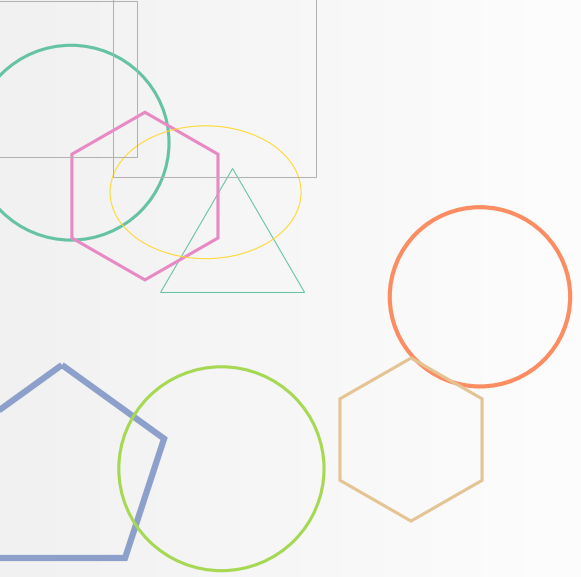[{"shape": "circle", "thickness": 1.5, "radius": 0.84, "center": [0.122, 0.752]}, {"shape": "triangle", "thickness": 0.5, "radius": 0.72, "center": [0.4, 0.564]}, {"shape": "circle", "thickness": 2, "radius": 0.78, "center": [0.826, 0.485]}, {"shape": "pentagon", "thickness": 3, "radius": 0.92, "center": [0.107, 0.182]}, {"shape": "hexagon", "thickness": 1.5, "radius": 0.73, "center": [0.249, 0.66]}, {"shape": "circle", "thickness": 1.5, "radius": 0.88, "center": [0.381, 0.187]}, {"shape": "oval", "thickness": 0.5, "radius": 0.82, "center": [0.354, 0.666]}, {"shape": "hexagon", "thickness": 1.5, "radius": 0.71, "center": [0.707, 0.238]}, {"shape": "square", "thickness": 0.5, "radius": 0.68, "center": [0.101, 0.863]}, {"shape": "square", "thickness": 0.5, "radius": 0.87, "center": [0.369, 0.867]}]